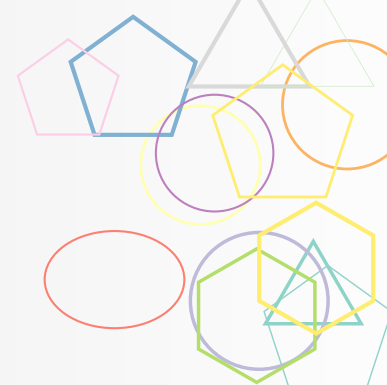[{"shape": "pentagon", "thickness": 1, "radius": 0.87, "center": [0.846, 0.137]}, {"shape": "triangle", "thickness": 2.5, "radius": 0.71, "center": [0.809, 0.23]}, {"shape": "circle", "thickness": 2, "radius": 0.77, "center": [0.517, 0.571]}, {"shape": "circle", "thickness": 2.5, "radius": 0.89, "center": [0.669, 0.219]}, {"shape": "oval", "thickness": 1.5, "radius": 0.9, "center": [0.295, 0.274]}, {"shape": "pentagon", "thickness": 3, "radius": 0.85, "center": [0.344, 0.787]}, {"shape": "circle", "thickness": 2, "radius": 0.83, "center": [0.896, 0.728]}, {"shape": "hexagon", "thickness": 2.5, "radius": 0.87, "center": [0.662, 0.18]}, {"shape": "pentagon", "thickness": 1.5, "radius": 0.68, "center": [0.176, 0.761]}, {"shape": "triangle", "thickness": 3, "radius": 0.9, "center": [0.643, 0.865]}, {"shape": "circle", "thickness": 1.5, "radius": 0.76, "center": [0.554, 0.602]}, {"shape": "triangle", "thickness": 0.5, "radius": 0.85, "center": [0.819, 0.861]}, {"shape": "hexagon", "thickness": 3, "radius": 0.85, "center": [0.816, 0.304]}, {"shape": "pentagon", "thickness": 2, "radius": 0.95, "center": [0.73, 0.642]}]